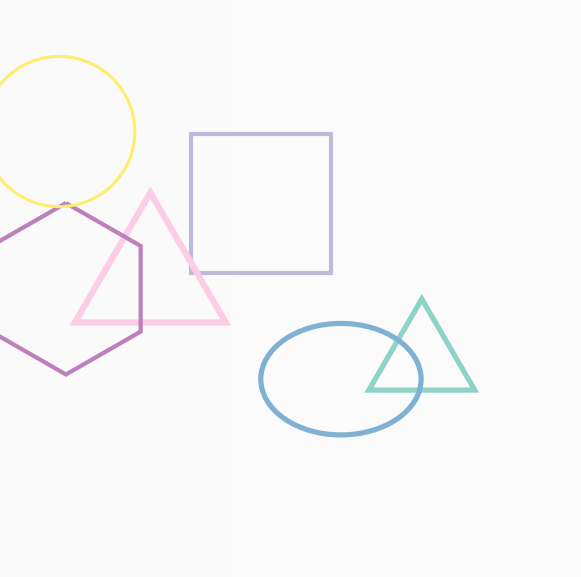[{"shape": "triangle", "thickness": 2.5, "radius": 0.53, "center": [0.726, 0.376]}, {"shape": "square", "thickness": 2, "radius": 0.6, "center": [0.449, 0.647]}, {"shape": "oval", "thickness": 2.5, "radius": 0.69, "center": [0.587, 0.343]}, {"shape": "triangle", "thickness": 3, "radius": 0.75, "center": [0.259, 0.516]}, {"shape": "hexagon", "thickness": 2, "radius": 0.74, "center": [0.113, 0.499]}, {"shape": "circle", "thickness": 1.5, "radius": 0.65, "center": [0.102, 0.771]}]